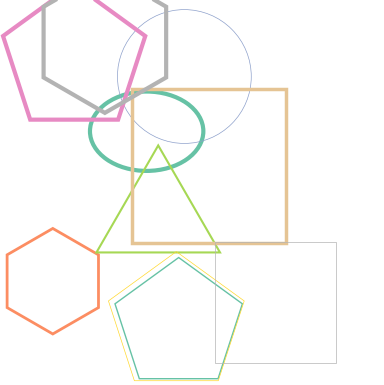[{"shape": "pentagon", "thickness": 1, "radius": 0.87, "center": [0.464, 0.157]}, {"shape": "oval", "thickness": 3, "radius": 0.74, "center": [0.381, 0.659]}, {"shape": "hexagon", "thickness": 2, "radius": 0.69, "center": [0.137, 0.27]}, {"shape": "circle", "thickness": 0.5, "radius": 0.87, "center": [0.479, 0.801]}, {"shape": "pentagon", "thickness": 3, "radius": 0.97, "center": [0.193, 0.846]}, {"shape": "triangle", "thickness": 1.5, "radius": 0.93, "center": [0.411, 0.437]}, {"shape": "pentagon", "thickness": 0.5, "radius": 0.93, "center": [0.458, 0.161]}, {"shape": "square", "thickness": 2.5, "radius": 1.0, "center": [0.543, 0.569]}, {"shape": "hexagon", "thickness": 3, "radius": 0.92, "center": [0.272, 0.891]}, {"shape": "square", "thickness": 0.5, "radius": 0.78, "center": [0.716, 0.214]}]